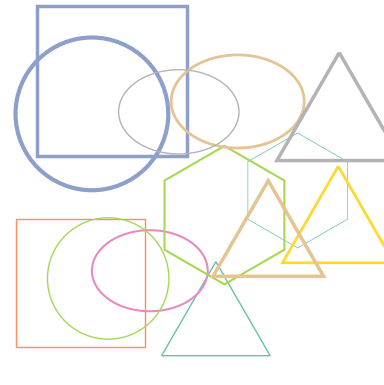[{"shape": "triangle", "thickness": 1, "radius": 0.81, "center": [0.561, 0.158]}, {"shape": "hexagon", "thickness": 0.5, "radius": 0.75, "center": [0.773, 0.505]}, {"shape": "square", "thickness": 1, "radius": 0.84, "center": [0.209, 0.265]}, {"shape": "circle", "thickness": 3, "radius": 0.99, "center": [0.239, 0.704]}, {"shape": "square", "thickness": 2.5, "radius": 0.97, "center": [0.29, 0.79]}, {"shape": "oval", "thickness": 1.5, "radius": 0.75, "center": [0.389, 0.297]}, {"shape": "circle", "thickness": 1, "radius": 0.79, "center": [0.281, 0.277]}, {"shape": "hexagon", "thickness": 1.5, "radius": 0.9, "center": [0.583, 0.441]}, {"shape": "triangle", "thickness": 2, "radius": 0.84, "center": [0.879, 0.401]}, {"shape": "oval", "thickness": 2, "radius": 0.86, "center": [0.617, 0.736]}, {"shape": "triangle", "thickness": 2.5, "radius": 0.83, "center": [0.697, 0.365]}, {"shape": "oval", "thickness": 1, "radius": 0.78, "center": [0.464, 0.71]}, {"shape": "triangle", "thickness": 2.5, "radius": 0.93, "center": [0.881, 0.676]}]